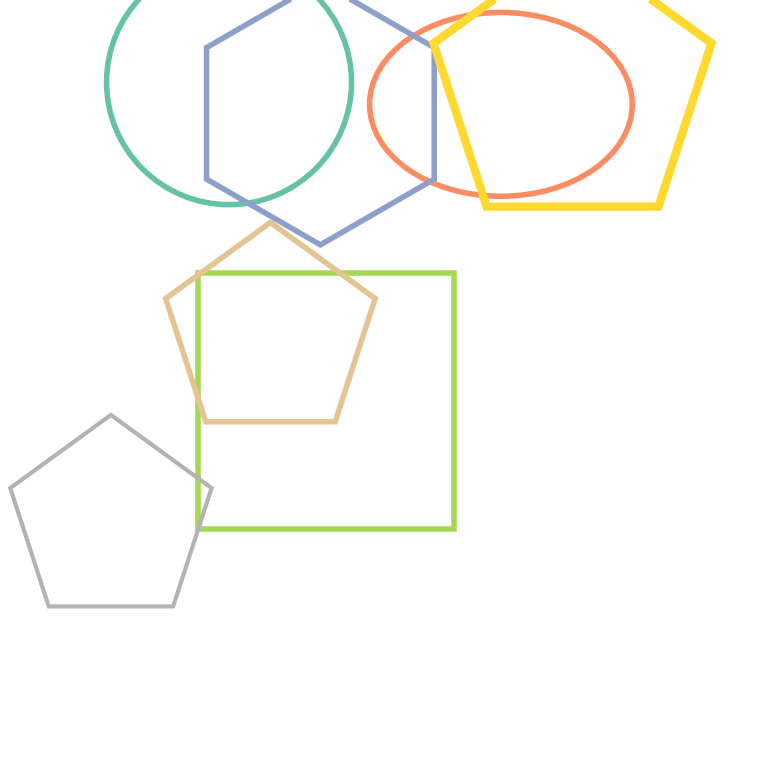[{"shape": "circle", "thickness": 2, "radius": 0.8, "center": [0.297, 0.893]}, {"shape": "oval", "thickness": 2, "radius": 0.85, "center": [0.65, 0.864]}, {"shape": "hexagon", "thickness": 2, "radius": 0.85, "center": [0.416, 0.853]}, {"shape": "square", "thickness": 2, "radius": 0.83, "center": [0.424, 0.479]}, {"shape": "pentagon", "thickness": 3, "radius": 0.95, "center": [0.744, 0.885]}, {"shape": "pentagon", "thickness": 2, "radius": 0.72, "center": [0.351, 0.568]}, {"shape": "pentagon", "thickness": 1.5, "radius": 0.69, "center": [0.144, 0.324]}]